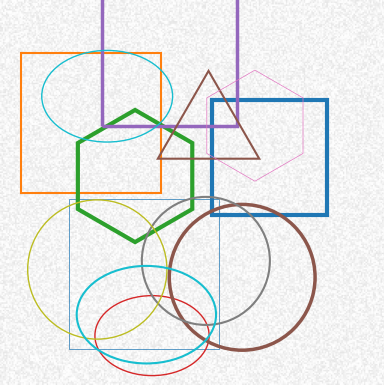[{"shape": "square", "thickness": 0.5, "radius": 0.97, "center": [0.373, 0.288]}, {"shape": "square", "thickness": 3, "radius": 0.75, "center": [0.7, 0.59]}, {"shape": "square", "thickness": 1.5, "radius": 0.91, "center": [0.236, 0.681]}, {"shape": "hexagon", "thickness": 3, "radius": 0.86, "center": [0.351, 0.543]}, {"shape": "oval", "thickness": 1, "radius": 0.74, "center": [0.395, 0.128]}, {"shape": "square", "thickness": 2.5, "radius": 0.88, "center": [0.441, 0.847]}, {"shape": "circle", "thickness": 2.5, "radius": 0.95, "center": [0.629, 0.28]}, {"shape": "triangle", "thickness": 1.5, "radius": 0.76, "center": [0.542, 0.664]}, {"shape": "hexagon", "thickness": 0.5, "radius": 0.72, "center": [0.662, 0.674]}, {"shape": "circle", "thickness": 1.5, "radius": 0.83, "center": [0.535, 0.322]}, {"shape": "circle", "thickness": 1, "radius": 0.9, "center": [0.253, 0.3]}, {"shape": "oval", "thickness": 1.5, "radius": 0.9, "center": [0.38, 0.183]}, {"shape": "oval", "thickness": 1, "radius": 0.85, "center": [0.278, 0.75]}]